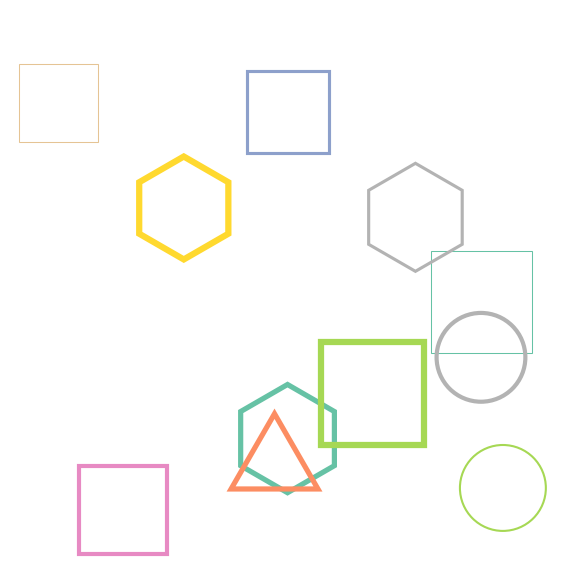[{"shape": "hexagon", "thickness": 2.5, "radius": 0.47, "center": [0.498, 0.24]}, {"shape": "square", "thickness": 0.5, "radius": 0.44, "center": [0.834, 0.477]}, {"shape": "triangle", "thickness": 2.5, "radius": 0.43, "center": [0.475, 0.196]}, {"shape": "square", "thickness": 1.5, "radius": 0.35, "center": [0.498, 0.805]}, {"shape": "square", "thickness": 2, "radius": 0.38, "center": [0.213, 0.115]}, {"shape": "circle", "thickness": 1, "radius": 0.37, "center": [0.871, 0.154]}, {"shape": "square", "thickness": 3, "radius": 0.45, "center": [0.645, 0.317]}, {"shape": "hexagon", "thickness": 3, "radius": 0.45, "center": [0.318, 0.639]}, {"shape": "square", "thickness": 0.5, "radius": 0.34, "center": [0.102, 0.82]}, {"shape": "hexagon", "thickness": 1.5, "radius": 0.47, "center": [0.719, 0.623]}, {"shape": "circle", "thickness": 2, "radius": 0.38, "center": [0.833, 0.38]}]